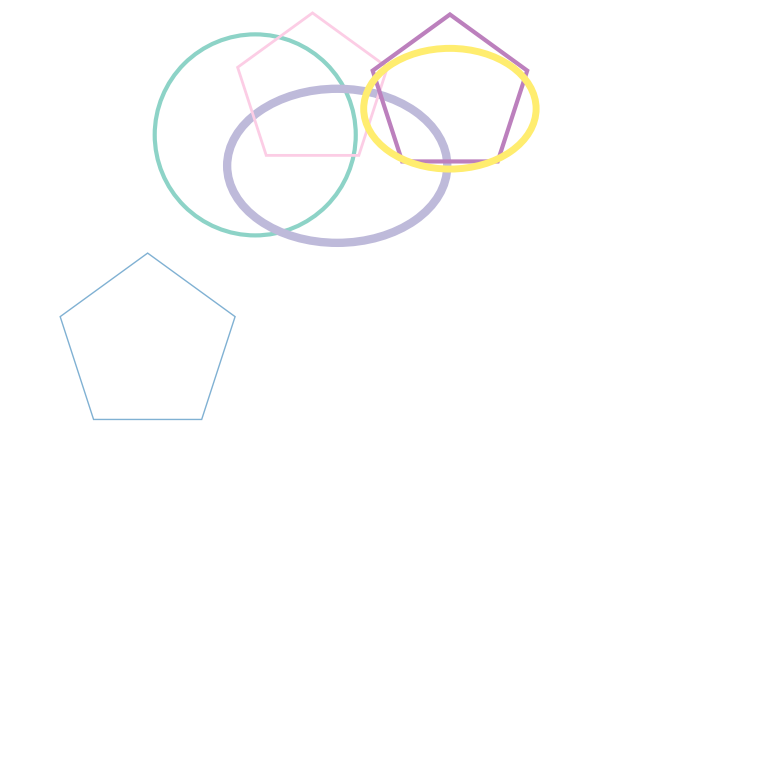[{"shape": "circle", "thickness": 1.5, "radius": 0.65, "center": [0.331, 0.825]}, {"shape": "oval", "thickness": 3, "radius": 0.71, "center": [0.438, 0.785]}, {"shape": "pentagon", "thickness": 0.5, "radius": 0.6, "center": [0.192, 0.552]}, {"shape": "pentagon", "thickness": 1, "radius": 0.51, "center": [0.406, 0.881]}, {"shape": "pentagon", "thickness": 1.5, "radius": 0.53, "center": [0.584, 0.876]}, {"shape": "oval", "thickness": 2.5, "radius": 0.56, "center": [0.584, 0.859]}]